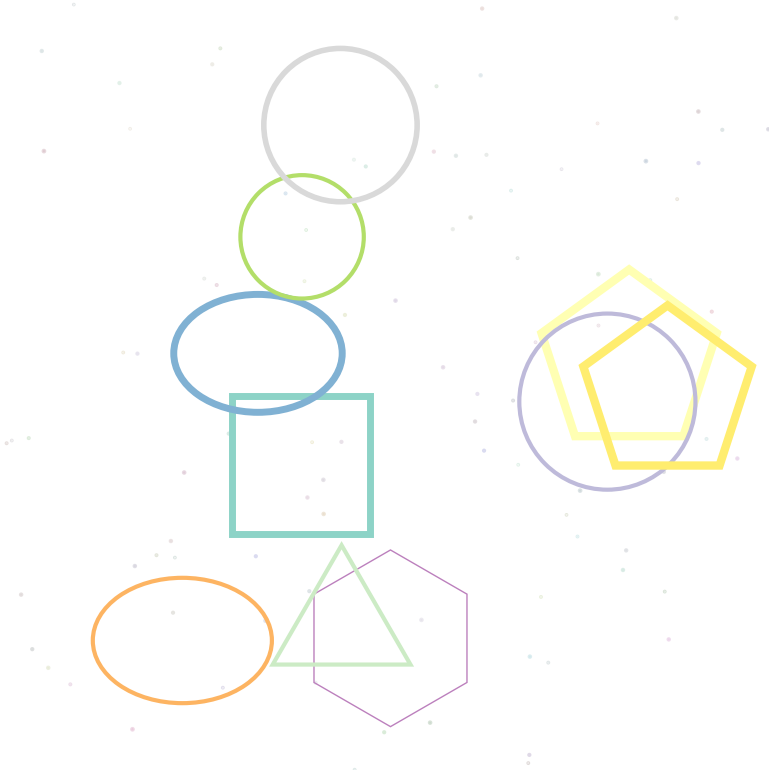[{"shape": "square", "thickness": 2.5, "radius": 0.45, "center": [0.391, 0.396]}, {"shape": "pentagon", "thickness": 3, "radius": 0.6, "center": [0.817, 0.53]}, {"shape": "circle", "thickness": 1.5, "radius": 0.57, "center": [0.789, 0.478]}, {"shape": "oval", "thickness": 2.5, "radius": 0.55, "center": [0.335, 0.541]}, {"shape": "oval", "thickness": 1.5, "radius": 0.58, "center": [0.237, 0.168]}, {"shape": "circle", "thickness": 1.5, "radius": 0.4, "center": [0.392, 0.692]}, {"shape": "circle", "thickness": 2, "radius": 0.5, "center": [0.442, 0.838]}, {"shape": "hexagon", "thickness": 0.5, "radius": 0.57, "center": [0.507, 0.171]}, {"shape": "triangle", "thickness": 1.5, "radius": 0.52, "center": [0.444, 0.189]}, {"shape": "pentagon", "thickness": 3, "radius": 0.57, "center": [0.867, 0.488]}]